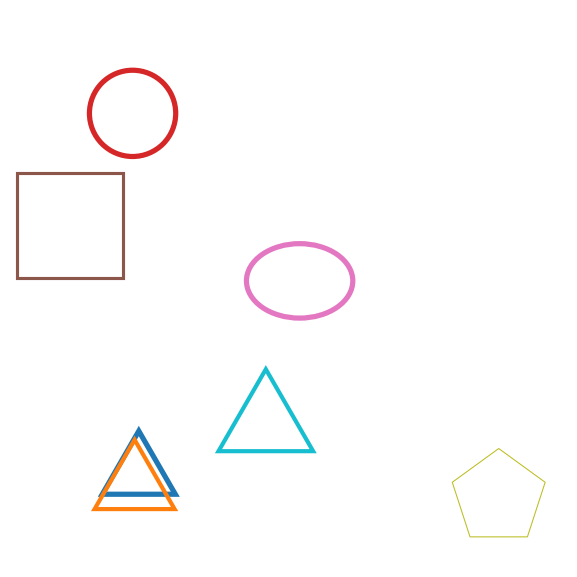[{"shape": "triangle", "thickness": 2.5, "radius": 0.36, "center": [0.24, 0.18]}, {"shape": "triangle", "thickness": 2, "radius": 0.4, "center": [0.233, 0.158]}, {"shape": "circle", "thickness": 2.5, "radius": 0.37, "center": [0.23, 0.803]}, {"shape": "square", "thickness": 1.5, "radius": 0.46, "center": [0.121, 0.608]}, {"shape": "oval", "thickness": 2.5, "radius": 0.46, "center": [0.519, 0.513]}, {"shape": "pentagon", "thickness": 0.5, "radius": 0.42, "center": [0.864, 0.138]}, {"shape": "triangle", "thickness": 2, "radius": 0.47, "center": [0.46, 0.265]}]